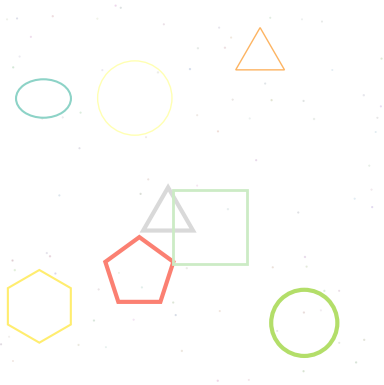[{"shape": "oval", "thickness": 1.5, "radius": 0.36, "center": [0.113, 0.744]}, {"shape": "circle", "thickness": 1, "radius": 0.48, "center": [0.35, 0.745]}, {"shape": "pentagon", "thickness": 3, "radius": 0.46, "center": [0.362, 0.291]}, {"shape": "triangle", "thickness": 1, "radius": 0.37, "center": [0.676, 0.855]}, {"shape": "circle", "thickness": 3, "radius": 0.43, "center": [0.79, 0.161]}, {"shape": "triangle", "thickness": 3, "radius": 0.37, "center": [0.437, 0.439]}, {"shape": "square", "thickness": 2, "radius": 0.48, "center": [0.546, 0.41]}, {"shape": "hexagon", "thickness": 1.5, "radius": 0.47, "center": [0.102, 0.204]}]